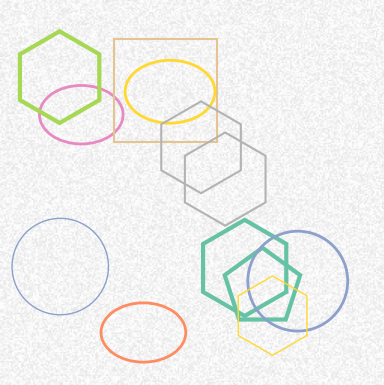[{"shape": "hexagon", "thickness": 3, "radius": 0.62, "center": [0.636, 0.304]}, {"shape": "pentagon", "thickness": 3, "radius": 0.52, "center": [0.682, 0.253]}, {"shape": "oval", "thickness": 2, "radius": 0.55, "center": [0.372, 0.136]}, {"shape": "circle", "thickness": 2, "radius": 0.65, "center": [0.773, 0.27]}, {"shape": "circle", "thickness": 1, "radius": 0.63, "center": [0.157, 0.308]}, {"shape": "oval", "thickness": 2, "radius": 0.54, "center": [0.211, 0.702]}, {"shape": "hexagon", "thickness": 3, "radius": 0.6, "center": [0.155, 0.8]}, {"shape": "oval", "thickness": 2, "radius": 0.58, "center": [0.442, 0.762]}, {"shape": "hexagon", "thickness": 1, "radius": 0.51, "center": [0.708, 0.18]}, {"shape": "square", "thickness": 1.5, "radius": 0.67, "center": [0.429, 0.764]}, {"shape": "hexagon", "thickness": 1.5, "radius": 0.6, "center": [0.585, 0.535]}, {"shape": "hexagon", "thickness": 1.5, "radius": 0.6, "center": [0.522, 0.617]}]